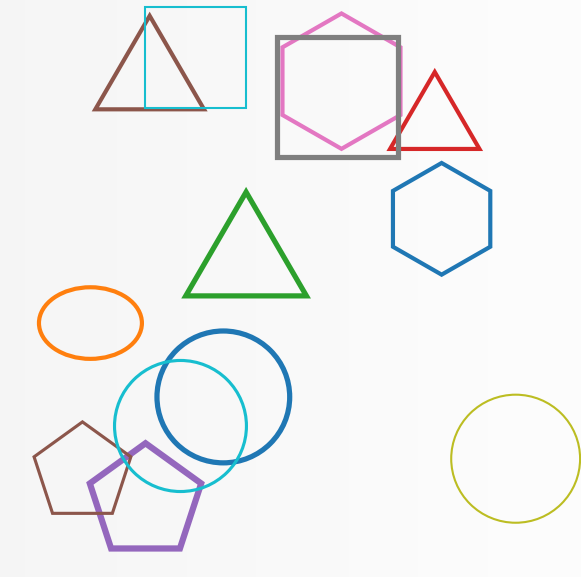[{"shape": "circle", "thickness": 2.5, "radius": 0.57, "center": [0.384, 0.312]}, {"shape": "hexagon", "thickness": 2, "radius": 0.48, "center": [0.76, 0.62]}, {"shape": "oval", "thickness": 2, "radius": 0.44, "center": [0.156, 0.44]}, {"shape": "triangle", "thickness": 2.5, "radius": 0.6, "center": [0.423, 0.547]}, {"shape": "triangle", "thickness": 2, "radius": 0.44, "center": [0.748, 0.786]}, {"shape": "pentagon", "thickness": 3, "radius": 0.5, "center": [0.25, 0.131]}, {"shape": "pentagon", "thickness": 1.5, "radius": 0.44, "center": [0.142, 0.181]}, {"shape": "triangle", "thickness": 2, "radius": 0.54, "center": [0.258, 0.864]}, {"shape": "hexagon", "thickness": 2, "radius": 0.59, "center": [0.588, 0.859]}, {"shape": "square", "thickness": 2.5, "radius": 0.52, "center": [0.581, 0.832]}, {"shape": "circle", "thickness": 1, "radius": 0.55, "center": [0.887, 0.205]}, {"shape": "circle", "thickness": 1.5, "radius": 0.57, "center": [0.311, 0.261]}, {"shape": "square", "thickness": 1, "radius": 0.44, "center": [0.336, 0.9]}]